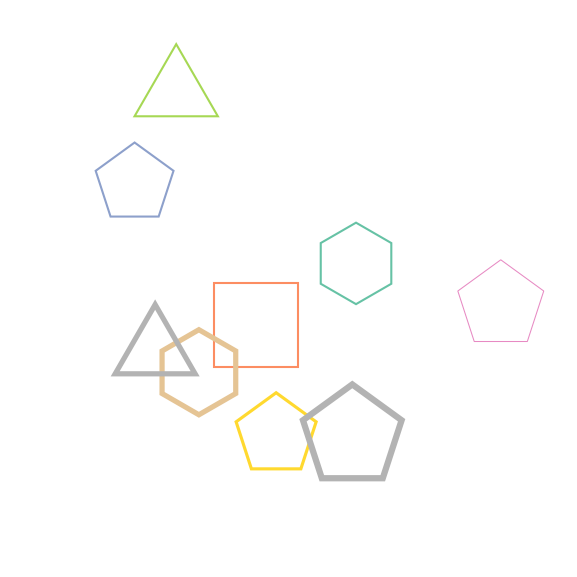[{"shape": "hexagon", "thickness": 1, "radius": 0.35, "center": [0.616, 0.543]}, {"shape": "square", "thickness": 1, "radius": 0.36, "center": [0.443, 0.437]}, {"shape": "pentagon", "thickness": 1, "radius": 0.35, "center": [0.233, 0.681]}, {"shape": "pentagon", "thickness": 0.5, "radius": 0.39, "center": [0.867, 0.471]}, {"shape": "triangle", "thickness": 1, "radius": 0.42, "center": [0.305, 0.839]}, {"shape": "pentagon", "thickness": 1.5, "radius": 0.36, "center": [0.478, 0.246]}, {"shape": "hexagon", "thickness": 2.5, "radius": 0.37, "center": [0.344, 0.355]}, {"shape": "pentagon", "thickness": 3, "radius": 0.45, "center": [0.61, 0.244]}, {"shape": "triangle", "thickness": 2.5, "radius": 0.4, "center": [0.269, 0.392]}]